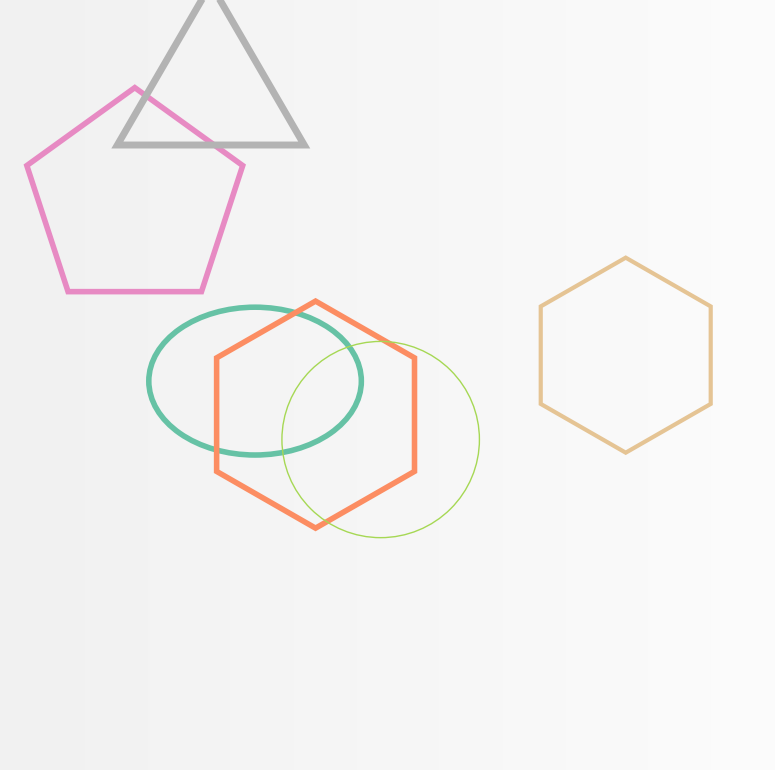[{"shape": "oval", "thickness": 2, "radius": 0.69, "center": [0.329, 0.505]}, {"shape": "hexagon", "thickness": 2, "radius": 0.74, "center": [0.407, 0.462]}, {"shape": "pentagon", "thickness": 2, "radius": 0.73, "center": [0.174, 0.74]}, {"shape": "circle", "thickness": 0.5, "radius": 0.64, "center": [0.491, 0.429]}, {"shape": "hexagon", "thickness": 1.5, "radius": 0.63, "center": [0.807, 0.539]}, {"shape": "triangle", "thickness": 2.5, "radius": 0.7, "center": [0.272, 0.881]}]